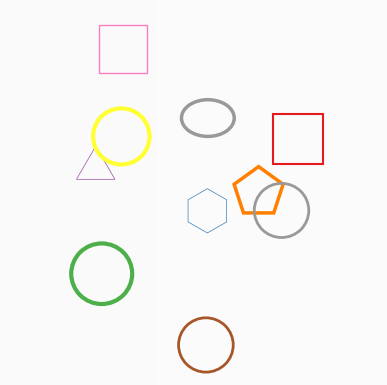[{"shape": "square", "thickness": 1.5, "radius": 0.32, "center": [0.769, 0.64]}, {"shape": "hexagon", "thickness": 0.5, "radius": 0.29, "center": [0.535, 0.452]}, {"shape": "circle", "thickness": 3, "radius": 0.39, "center": [0.262, 0.289]}, {"shape": "triangle", "thickness": 0.5, "radius": 0.29, "center": [0.247, 0.563]}, {"shape": "pentagon", "thickness": 2.5, "radius": 0.33, "center": [0.667, 0.501]}, {"shape": "circle", "thickness": 3, "radius": 0.36, "center": [0.313, 0.646]}, {"shape": "circle", "thickness": 2, "radius": 0.35, "center": [0.531, 0.104]}, {"shape": "square", "thickness": 1, "radius": 0.31, "center": [0.317, 0.873]}, {"shape": "oval", "thickness": 2.5, "radius": 0.34, "center": [0.536, 0.693]}, {"shape": "circle", "thickness": 2, "radius": 0.35, "center": [0.727, 0.453]}]